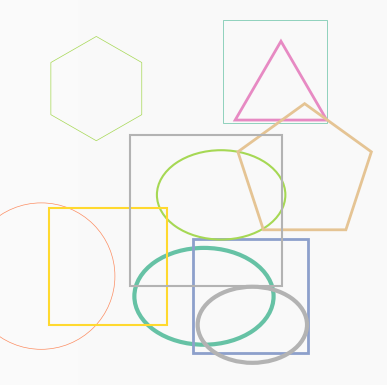[{"shape": "oval", "thickness": 3, "radius": 0.9, "center": [0.526, 0.23]}, {"shape": "square", "thickness": 0.5, "radius": 0.67, "center": [0.71, 0.814]}, {"shape": "circle", "thickness": 0.5, "radius": 0.95, "center": [0.106, 0.283]}, {"shape": "square", "thickness": 2, "radius": 0.74, "center": [0.647, 0.231]}, {"shape": "triangle", "thickness": 2, "radius": 0.68, "center": [0.725, 0.756]}, {"shape": "oval", "thickness": 1.5, "radius": 0.83, "center": [0.571, 0.494]}, {"shape": "hexagon", "thickness": 0.5, "radius": 0.68, "center": [0.249, 0.77]}, {"shape": "square", "thickness": 1.5, "radius": 0.76, "center": [0.28, 0.308]}, {"shape": "pentagon", "thickness": 2, "radius": 0.91, "center": [0.786, 0.55]}, {"shape": "oval", "thickness": 3, "radius": 0.71, "center": [0.651, 0.156]}, {"shape": "square", "thickness": 1.5, "radius": 0.98, "center": [0.532, 0.454]}]